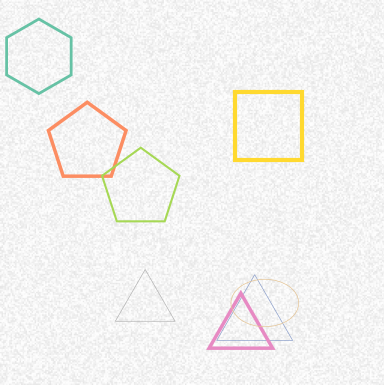[{"shape": "hexagon", "thickness": 2, "radius": 0.48, "center": [0.101, 0.854]}, {"shape": "pentagon", "thickness": 2.5, "radius": 0.53, "center": [0.227, 0.628]}, {"shape": "triangle", "thickness": 0.5, "radius": 0.57, "center": [0.661, 0.173]}, {"shape": "triangle", "thickness": 2.5, "radius": 0.48, "center": [0.626, 0.143]}, {"shape": "pentagon", "thickness": 1.5, "radius": 0.53, "center": [0.366, 0.511]}, {"shape": "square", "thickness": 3, "radius": 0.44, "center": [0.697, 0.672]}, {"shape": "oval", "thickness": 0.5, "radius": 0.44, "center": [0.688, 0.213]}, {"shape": "triangle", "thickness": 0.5, "radius": 0.45, "center": [0.377, 0.21]}]